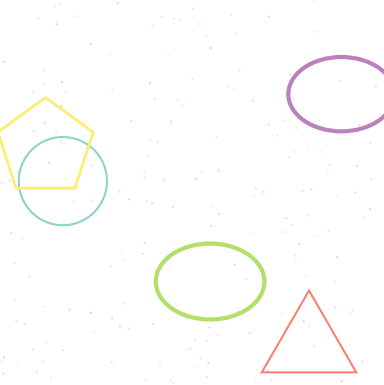[{"shape": "circle", "thickness": 1.5, "radius": 0.57, "center": [0.163, 0.53]}, {"shape": "triangle", "thickness": 1.5, "radius": 0.71, "center": [0.803, 0.104]}, {"shape": "oval", "thickness": 3, "radius": 0.7, "center": [0.546, 0.269]}, {"shape": "oval", "thickness": 3, "radius": 0.69, "center": [0.887, 0.755]}, {"shape": "pentagon", "thickness": 2, "radius": 0.65, "center": [0.118, 0.617]}]